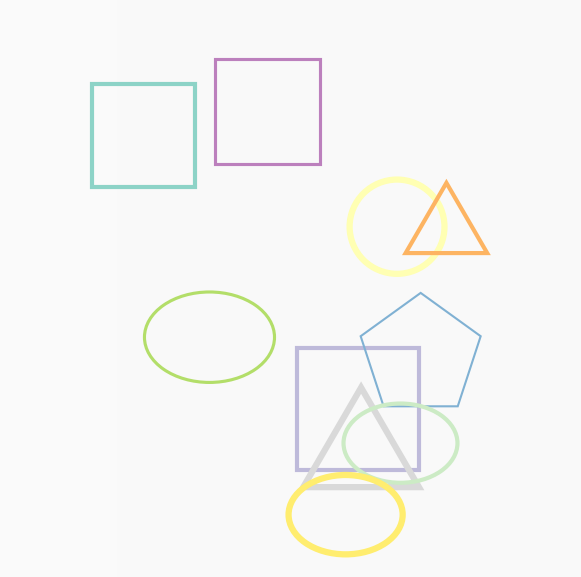[{"shape": "square", "thickness": 2, "radius": 0.44, "center": [0.247, 0.765]}, {"shape": "circle", "thickness": 3, "radius": 0.41, "center": [0.683, 0.607]}, {"shape": "square", "thickness": 2, "radius": 0.53, "center": [0.616, 0.291]}, {"shape": "pentagon", "thickness": 1, "radius": 0.54, "center": [0.724, 0.383]}, {"shape": "triangle", "thickness": 2, "radius": 0.41, "center": [0.768, 0.601]}, {"shape": "oval", "thickness": 1.5, "radius": 0.56, "center": [0.36, 0.415]}, {"shape": "triangle", "thickness": 3, "radius": 0.57, "center": [0.621, 0.213]}, {"shape": "square", "thickness": 1.5, "radius": 0.45, "center": [0.461, 0.806]}, {"shape": "oval", "thickness": 2, "radius": 0.49, "center": [0.689, 0.232]}, {"shape": "oval", "thickness": 3, "radius": 0.49, "center": [0.595, 0.108]}]